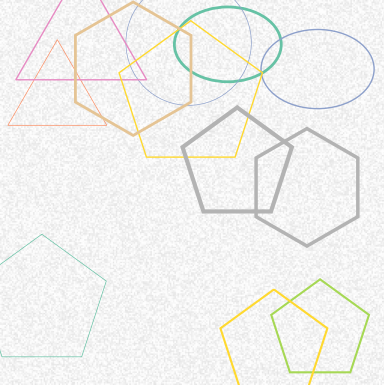[{"shape": "pentagon", "thickness": 0.5, "radius": 0.88, "center": [0.109, 0.216]}, {"shape": "oval", "thickness": 2, "radius": 0.69, "center": [0.592, 0.885]}, {"shape": "triangle", "thickness": 0.5, "radius": 0.74, "center": [0.149, 0.749]}, {"shape": "oval", "thickness": 1, "radius": 0.73, "center": [0.825, 0.821]}, {"shape": "circle", "thickness": 0.5, "radius": 0.81, "center": [0.49, 0.889]}, {"shape": "triangle", "thickness": 1, "radius": 0.98, "center": [0.211, 0.891]}, {"shape": "pentagon", "thickness": 1.5, "radius": 0.67, "center": [0.831, 0.141]}, {"shape": "pentagon", "thickness": 1, "radius": 0.98, "center": [0.495, 0.75]}, {"shape": "pentagon", "thickness": 1.5, "radius": 0.73, "center": [0.711, 0.102]}, {"shape": "hexagon", "thickness": 2, "radius": 0.87, "center": [0.346, 0.822]}, {"shape": "hexagon", "thickness": 2.5, "radius": 0.76, "center": [0.797, 0.513]}, {"shape": "pentagon", "thickness": 3, "radius": 0.75, "center": [0.616, 0.572]}]